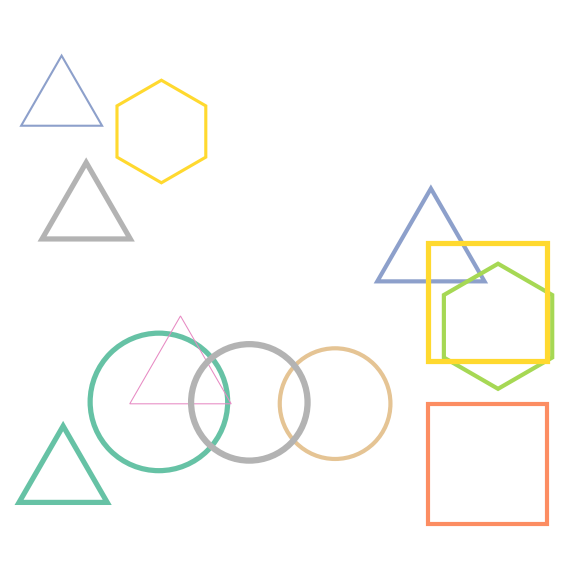[{"shape": "circle", "thickness": 2.5, "radius": 0.6, "center": [0.275, 0.303]}, {"shape": "triangle", "thickness": 2.5, "radius": 0.44, "center": [0.109, 0.173]}, {"shape": "square", "thickness": 2, "radius": 0.52, "center": [0.844, 0.196]}, {"shape": "triangle", "thickness": 2, "radius": 0.54, "center": [0.746, 0.566]}, {"shape": "triangle", "thickness": 1, "radius": 0.4, "center": [0.107, 0.822]}, {"shape": "triangle", "thickness": 0.5, "radius": 0.51, "center": [0.313, 0.351]}, {"shape": "hexagon", "thickness": 2, "radius": 0.54, "center": [0.862, 0.434]}, {"shape": "square", "thickness": 2.5, "radius": 0.51, "center": [0.844, 0.476]}, {"shape": "hexagon", "thickness": 1.5, "radius": 0.44, "center": [0.279, 0.771]}, {"shape": "circle", "thickness": 2, "radius": 0.48, "center": [0.58, 0.3]}, {"shape": "triangle", "thickness": 2.5, "radius": 0.44, "center": [0.149, 0.629]}, {"shape": "circle", "thickness": 3, "radius": 0.5, "center": [0.432, 0.302]}]